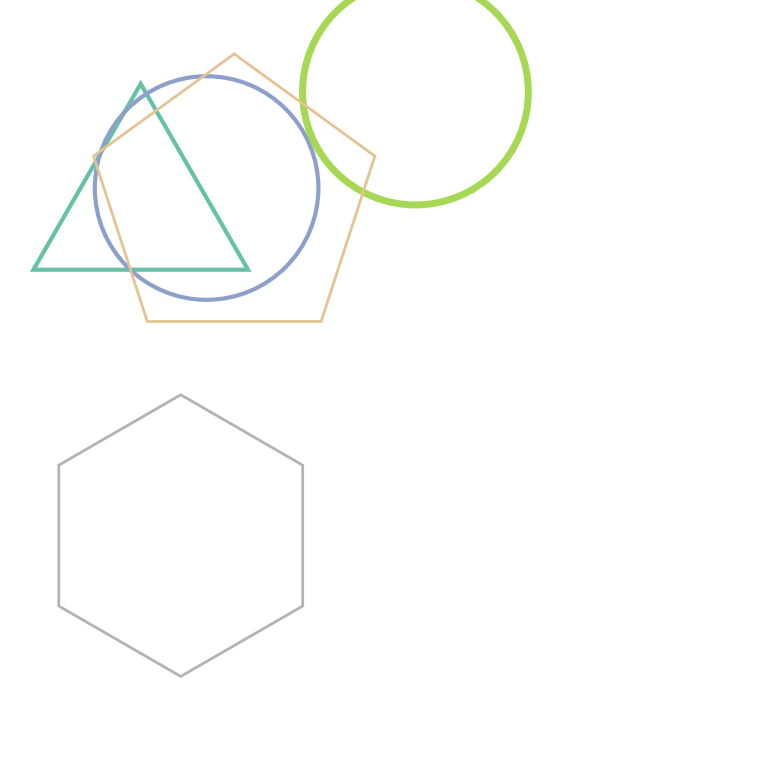[{"shape": "triangle", "thickness": 1.5, "radius": 0.8, "center": [0.183, 0.73]}, {"shape": "circle", "thickness": 1.5, "radius": 0.73, "center": [0.268, 0.756]}, {"shape": "circle", "thickness": 2.5, "radius": 0.73, "center": [0.54, 0.88]}, {"shape": "pentagon", "thickness": 1, "radius": 0.96, "center": [0.304, 0.738]}, {"shape": "hexagon", "thickness": 1, "radius": 0.91, "center": [0.235, 0.304]}]